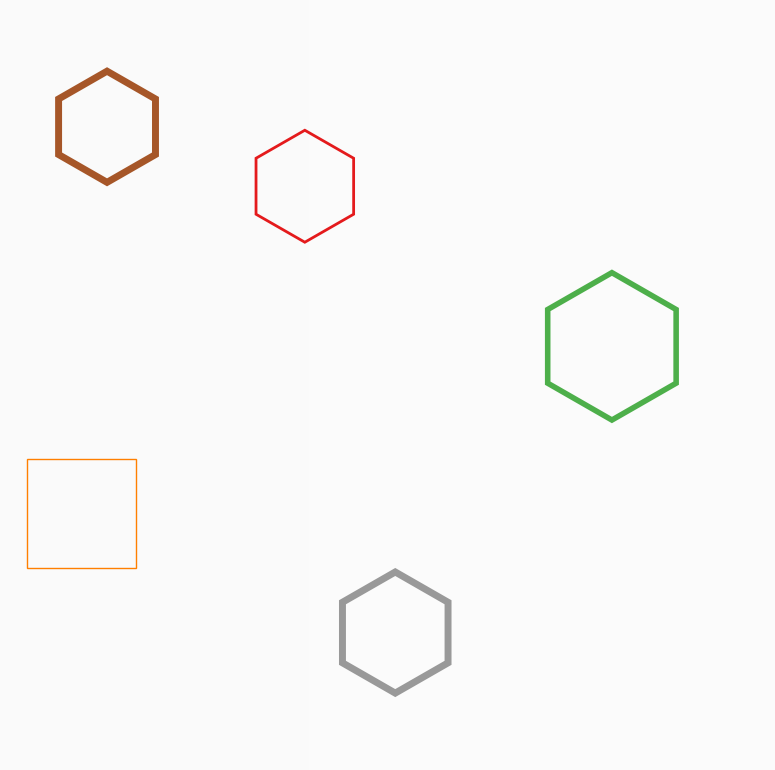[{"shape": "hexagon", "thickness": 1, "radius": 0.36, "center": [0.393, 0.758]}, {"shape": "hexagon", "thickness": 2, "radius": 0.48, "center": [0.79, 0.55]}, {"shape": "square", "thickness": 0.5, "radius": 0.35, "center": [0.105, 0.333]}, {"shape": "hexagon", "thickness": 2.5, "radius": 0.36, "center": [0.138, 0.835]}, {"shape": "hexagon", "thickness": 2.5, "radius": 0.39, "center": [0.51, 0.179]}]